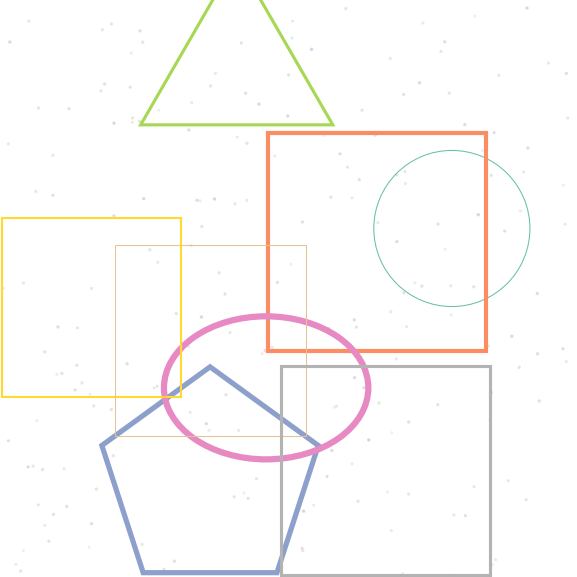[{"shape": "circle", "thickness": 0.5, "radius": 0.68, "center": [0.782, 0.603]}, {"shape": "square", "thickness": 2, "radius": 0.94, "center": [0.653, 0.58]}, {"shape": "pentagon", "thickness": 2.5, "radius": 0.99, "center": [0.364, 0.167]}, {"shape": "oval", "thickness": 3, "radius": 0.88, "center": [0.461, 0.328]}, {"shape": "triangle", "thickness": 1.5, "radius": 0.96, "center": [0.41, 0.879]}, {"shape": "square", "thickness": 1, "radius": 0.77, "center": [0.159, 0.466]}, {"shape": "square", "thickness": 0.5, "radius": 0.83, "center": [0.364, 0.41]}, {"shape": "square", "thickness": 1.5, "radius": 0.9, "center": [0.668, 0.184]}]